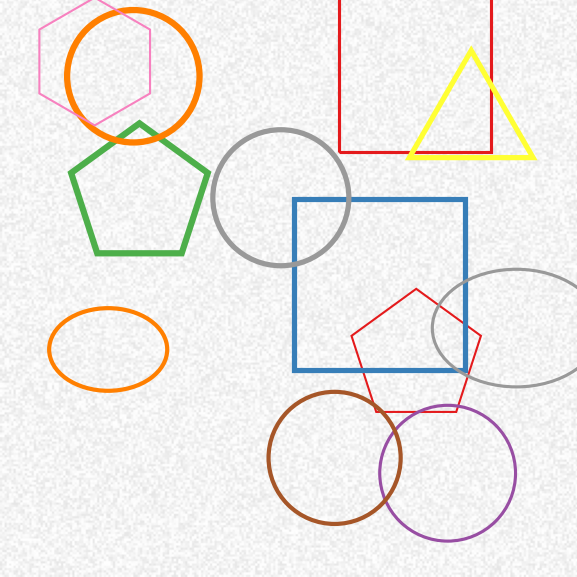[{"shape": "square", "thickness": 1.5, "radius": 0.66, "center": [0.719, 0.869]}, {"shape": "pentagon", "thickness": 1, "radius": 0.59, "center": [0.721, 0.381]}, {"shape": "square", "thickness": 2.5, "radius": 0.74, "center": [0.657, 0.506]}, {"shape": "pentagon", "thickness": 3, "radius": 0.62, "center": [0.241, 0.661]}, {"shape": "circle", "thickness": 1.5, "radius": 0.59, "center": [0.775, 0.18]}, {"shape": "circle", "thickness": 3, "radius": 0.57, "center": [0.231, 0.867]}, {"shape": "oval", "thickness": 2, "radius": 0.51, "center": [0.187, 0.394]}, {"shape": "triangle", "thickness": 2.5, "radius": 0.62, "center": [0.816, 0.788]}, {"shape": "circle", "thickness": 2, "radius": 0.57, "center": [0.579, 0.206]}, {"shape": "hexagon", "thickness": 1, "radius": 0.55, "center": [0.164, 0.893]}, {"shape": "oval", "thickness": 1.5, "radius": 0.73, "center": [0.894, 0.431]}, {"shape": "circle", "thickness": 2.5, "radius": 0.59, "center": [0.486, 0.657]}]